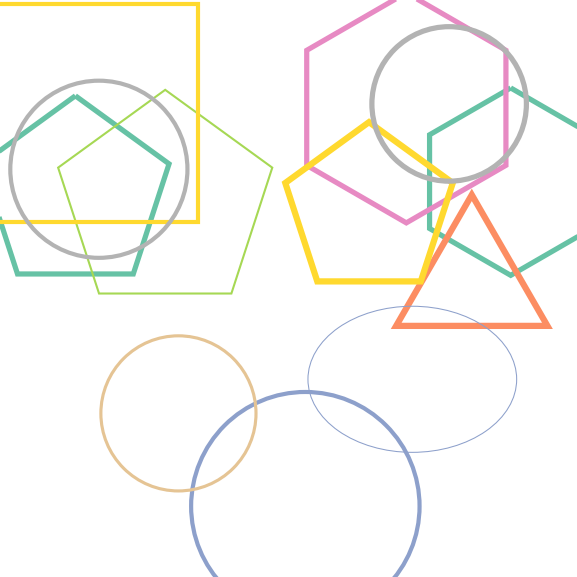[{"shape": "pentagon", "thickness": 2.5, "radius": 0.85, "center": [0.131, 0.663]}, {"shape": "hexagon", "thickness": 2.5, "radius": 0.81, "center": [0.884, 0.685]}, {"shape": "triangle", "thickness": 3, "radius": 0.76, "center": [0.817, 0.51]}, {"shape": "oval", "thickness": 0.5, "radius": 0.9, "center": [0.714, 0.342]}, {"shape": "circle", "thickness": 2, "radius": 0.99, "center": [0.529, 0.123]}, {"shape": "hexagon", "thickness": 2.5, "radius": 1.0, "center": [0.704, 0.812]}, {"shape": "pentagon", "thickness": 1, "radius": 0.97, "center": [0.286, 0.649]}, {"shape": "pentagon", "thickness": 3, "radius": 0.76, "center": [0.639, 0.635]}, {"shape": "square", "thickness": 2, "radius": 0.95, "center": [0.153, 0.804]}, {"shape": "circle", "thickness": 1.5, "radius": 0.67, "center": [0.309, 0.283]}, {"shape": "circle", "thickness": 2.5, "radius": 0.67, "center": [0.778, 0.819]}, {"shape": "circle", "thickness": 2, "radius": 0.77, "center": [0.171, 0.706]}]